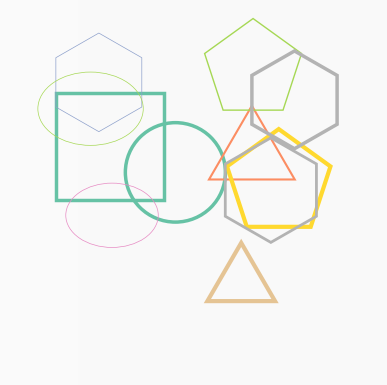[{"shape": "square", "thickness": 2.5, "radius": 0.7, "center": [0.284, 0.619]}, {"shape": "circle", "thickness": 2.5, "radius": 0.65, "center": [0.453, 0.552]}, {"shape": "triangle", "thickness": 1.5, "radius": 0.64, "center": [0.65, 0.598]}, {"shape": "hexagon", "thickness": 0.5, "radius": 0.64, "center": [0.255, 0.786]}, {"shape": "oval", "thickness": 0.5, "radius": 0.6, "center": [0.289, 0.441]}, {"shape": "pentagon", "thickness": 1, "radius": 0.66, "center": [0.653, 0.82]}, {"shape": "oval", "thickness": 0.5, "radius": 0.68, "center": [0.234, 0.718]}, {"shape": "pentagon", "thickness": 3, "radius": 0.7, "center": [0.719, 0.524]}, {"shape": "triangle", "thickness": 3, "radius": 0.5, "center": [0.622, 0.268]}, {"shape": "hexagon", "thickness": 2, "radius": 0.68, "center": [0.699, 0.506]}, {"shape": "hexagon", "thickness": 2.5, "radius": 0.63, "center": [0.76, 0.741]}]